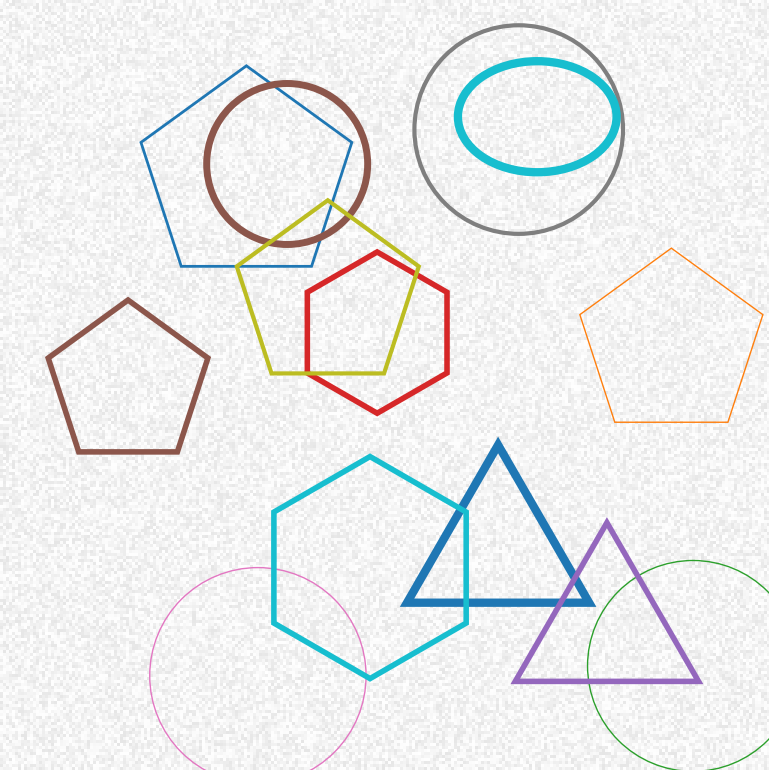[{"shape": "triangle", "thickness": 3, "radius": 0.68, "center": [0.647, 0.286]}, {"shape": "pentagon", "thickness": 1, "radius": 0.72, "center": [0.32, 0.771]}, {"shape": "pentagon", "thickness": 0.5, "radius": 0.62, "center": [0.872, 0.553]}, {"shape": "circle", "thickness": 0.5, "radius": 0.68, "center": [0.9, 0.135]}, {"shape": "hexagon", "thickness": 2, "radius": 0.52, "center": [0.49, 0.568]}, {"shape": "triangle", "thickness": 2, "radius": 0.69, "center": [0.788, 0.184]}, {"shape": "pentagon", "thickness": 2, "radius": 0.55, "center": [0.166, 0.501]}, {"shape": "circle", "thickness": 2.5, "radius": 0.52, "center": [0.373, 0.787]}, {"shape": "circle", "thickness": 0.5, "radius": 0.7, "center": [0.335, 0.122]}, {"shape": "circle", "thickness": 1.5, "radius": 0.68, "center": [0.674, 0.832]}, {"shape": "pentagon", "thickness": 1.5, "radius": 0.62, "center": [0.426, 0.616]}, {"shape": "oval", "thickness": 3, "radius": 0.52, "center": [0.698, 0.848]}, {"shape": "hexagon", "thickness": 2, "radius": 0.72, "center": [0.481, 0.263]}]